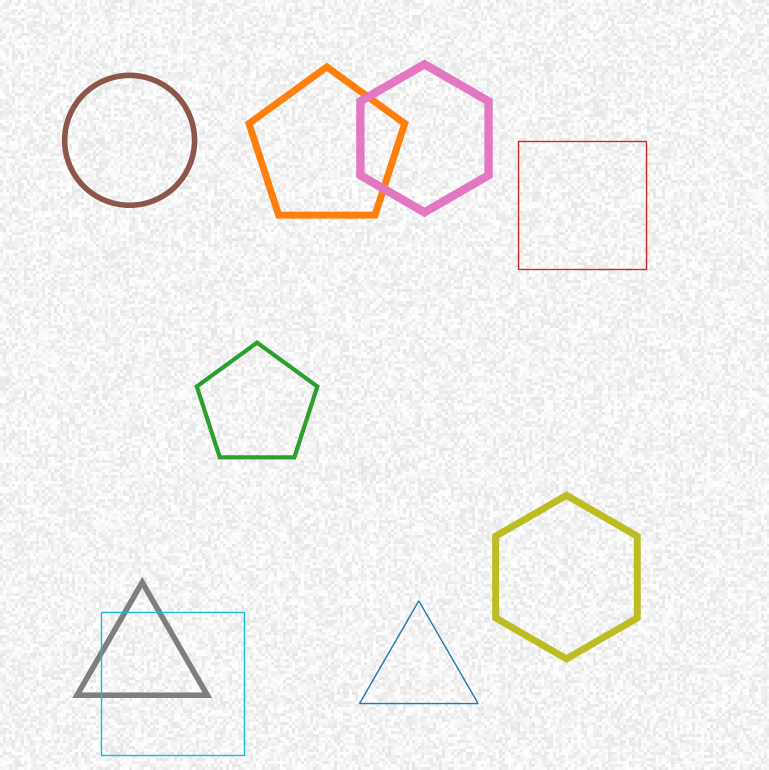[{"shape": "triangle", "thickness": 0.5, "radius": 0.44, "center": [0.544, 0.131]}, {"shape": "pentagon", "thickness": 2.5, "radius": 0.53, "center": [0.424, 0.807]}, {"shape": "pentagon", "thickness": 1.5, "radius": 0.41, "center": [0.334, 0.473]}, {"shape": "square", "thickness": 0.5, "radius": 0.41, "center": [0.756, 0.734]}, {"shape": "circle", "thickness": 2, "radius": 0.42, "center": [0.168, 0.818]}, {"shape": "hexagon", "thickness": 3, "radius": 0.48, "center": [0.551, 0.82]}, {"shape": "triangle", "thickness": 2, "radius": 0.49, "center": [0.185, 0.146]}, {"shape": "hexagon", "thickness": 2.5, "radius": 0.53, "center": [0.736, 0.251]}, {"shape": "square", "thickness": 0.5, "radius": 0.47, "center": [0.224, 0.113]}]